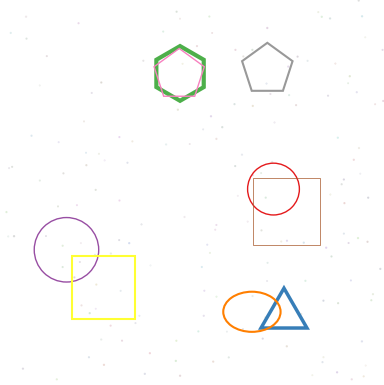[{"shape": "circle", "thickness": 1, "radius": 0.34, "center": [0.71, 0.509]}, {"shape": "triangle", "thickness": 2.5, "radius": 0.34, "center": [0.738, 0.182]}, {"shape": "hexagon", "thickness": 3, "radius": 0.36, "center": [0.468, 0.809]}, {"shape": "circle", "thickness": 1, "radius": 0.42, "center": [0.173, 0.351]}, {"shape": "oval", "thickness": 1.5, "radius": 0.37, "center": [0.654, 0.19]}, {"shape": "square", "thickness": 1.5, "radius": 0.4, "center": [0.269, 0.253]}, {"shape": "square", "thickness": 0.5, "radius": 0.43, "center": [0.744, 0.45]}, {"shape": "pentagon", "thickness": 1, "radius": 0.34, "center": [0.465, 0.806]}, {"shape": "pentagon", "thickness": 1.5, "radius": 0.34, "center": [0.694, 0.82]}]